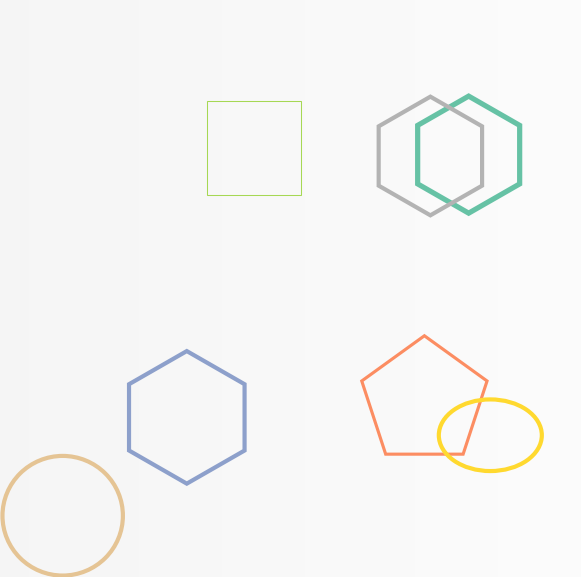[{"shape": "hexagon", "thickness": 2.5, "radius": 0.51, "center": [0.806, 0.731]}, {"shape": "pentagon", "thickness": 1.5, "radius": 0.57, "center": [0.73, 0.304]}, {"shape": "hexagon", "thickness": 2, "radius": 0.57, "center": [0.321, 0.276]}, {"shape": "square", "thickness": 0.5, "radius": 0.4, "center": [0.438, 0.743]}, {"shape": "oval", "thickness": 2, "radius": 0.44, "center": [0.844, 0.245]}, {"shape": "circle", "thickness": 2, "radius": 0.52, "center": [0.108, 0.106]}, {"shape": "hexagon", "thickness": 2, "radius": 0.51, "center": [0.74, 0.729]}]